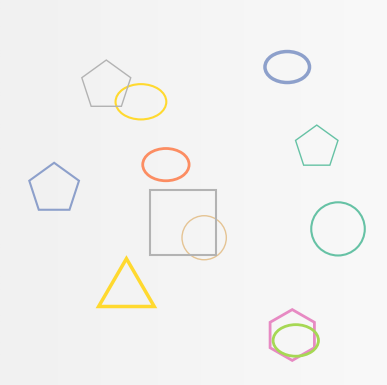[{"shape": "pentagon", "thickness": 1, "radius": 0.29, "center": [0.817, 0.618]}, {"shape": "circle", "thickness": 1.5, "radius": 0.35, "center": [0.872, 0.405]}, {"shape": "oval", "thickness": 2, "radius": 0.3, "center": [0.428, 0.572]}, {"shape": "oval", "thickness": 2.5, "radius": 0.29, "center": [0.741, 0.826]}, {"shape": "pentagon", "thickness": 1.5, "radius": 0.34, "center": [0.14, 0.51]}, {"shape": "hexagon", "thickness": 2, "radius": 0.33, "center": [0.754, 0.13]}, {"shape": "oval", "thickness": 2, "radius": 0.29, "center": [0.763, 0.116]}, {"shape": "triangle", "thickness": 2.5, "radius": 0.41, "center": [0.326, 0.245]}, {"shape": "oval", "thickness": 1.5, "radius": 0.33, "center": [0.364, 0.736]}, {"shape": "circle", "thickness": 1, "radius": 0.29, "center": [0.527, 0.383]}, {"shape": "square", "thickness": 1.5, "radius": 0.42, "center": [0.472, 0.423]}, {"shape": "pentagon", "thickness": 1, "radius": 0.33, "center": [0.274, 0.778]}]